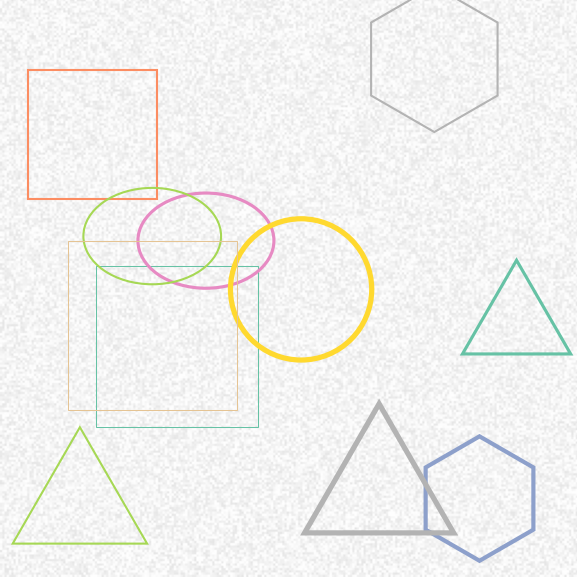[{"shape": "square", "thickness": 0.5, "radius": 0.7, "center": [0.306, 0.399]}, {"shape": "triangle", "thickness": 1.5, "radius": 0.54, "center": [0.894, 0.44]}, {"shape": "square", "thickness": 1, "radius": 0.56, "center": [0.16, 0.767]}, {"shape": "hexagon", "thickness": 2, "radius": 0.54, "center": [0.83, 0.136]}, {"shape": "oval", "thickness": 1.5, "radius": 0.59, "center": [0.357, 0.582]}, {"shape": "oval", "thickness": 1, "radius": 0.6, "center": [0.264, 0.59]}, {"shape": "triangle", "thickness": 1, "radius": 0.67, "center": [0.138, 0.125]}, {"shape": "circle", "thickness": 2.5, "radius": 0.61, "center": [0.521, 0.498]}, {"shape": "square", "thickness": 0.5, "radius": 0.73, "center": [0.264, 0.435]}, {"shape": "hexagon", "thickness": 1, "radius": 0.63, "center": [0.752, 0.897]}, {"shape": "triangle", "thickness": 2.5, "radius": 0.75, "center": [0.656, 0.151]}]